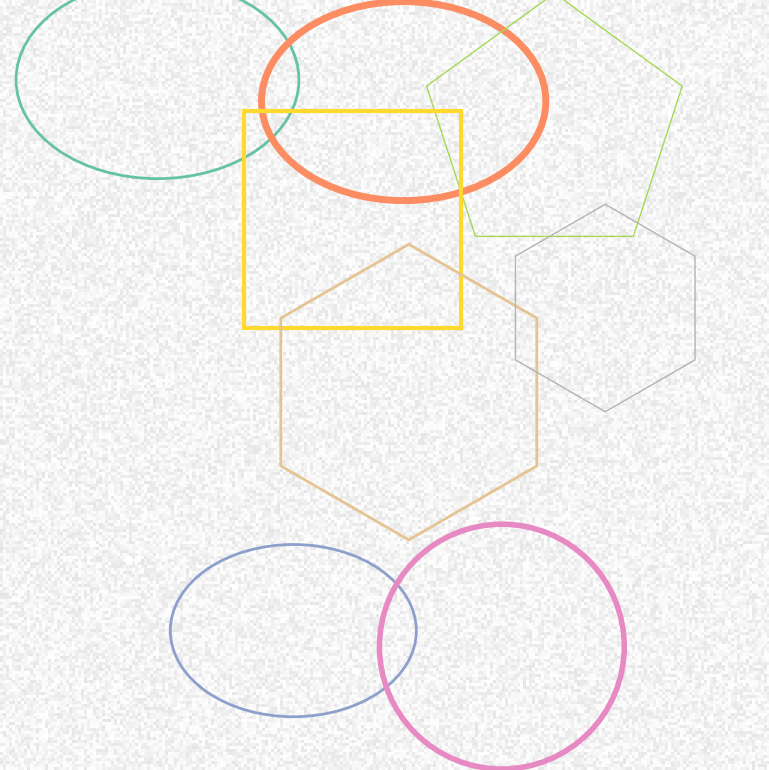[{"shape": "oval", "thickness": 1, "radius": 0.92, "center": [0.205, 0.897]}, {"shape": "oval", "thickness": 2.5, "radius": 0.92, "center": [0.524, 0.869]}, {"shape": "oval", "thickness": 1, "radius": 0.8, "center": [0.381, 0.181]}, {"shape": "circle", "thickness": 2, "radius": 0.79, "center": [0.652, 0.16]}, {"shape": "pentagon", "thickness": 0.5, "radius": 0.87, "center": [0.72, 0.834]}, {"shape": "square", "thickness": 1.5, "radius": 0.7, "center": [0.458, 0.715]}, {"shape": "hexagon", "thickness": 1, "radius": 0.96, "center": [0.531, 0.491]}, {"shape": "hexagon", "thickness": 0.5, "radius": 0.67, "center": [0.786, 0.6]}]